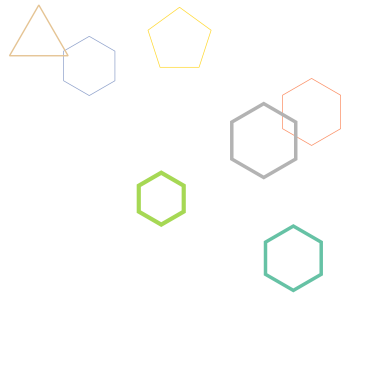[{"shape": "hexagon", "thickness": 2.5, "radius": 0.42, "center": [0.762, 0.329]}, {"shape": "hexagon", "thickness": 0.5, "radius": 0.44, "center": [0.809, 0.709]}, {"shape": "hexagon", "thickness": 0.5, "radius": 0.38, "center": [0.232, 0.829]}, {"shape": "hexagon", "thickness": 3, "radius": 0.34, "center": [0.419, 0.484]}, {"shape": "pentagon", "thickness": 0.5, "radius": 0.43, "center": [0.466, 0.895]}, {"shape": "triangle", "thickness": 1, "radius": 0.44, "center": [0.101, 0.899]}, {"shape": "hexagon", "thickness": 2.5, "radius": 0.48, "center": [0.685, 0.635]}]